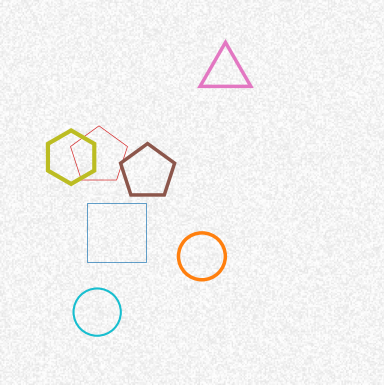[{"shape": "square", "thickness": 0.5, "radius": 0.38, "center": [0.302, 0.395]}, {"shape": "circle", "thickness": 2.5, "radius": 0.3, "center": [0.524, 0.334]}, {"shape": "pentagon", "thickness": 0.5, "radius": 0.39, "center": [0.257, 0.595]}, {"shape": "pentagon", "thickness": 2.5, "radius": 0.37, "center": [0.383, 0.553]}, {"shape": "triangle", "thickness": 2.5, "radius": 0.38, "center": [0.586, 0.814]}, {"shape": "hexagon", "thickness": 3, "radius": 0.35, "center": [0.185, 0.592]}, {"shape": "circle", "thickness": 1.5, "radius": 0.31, "center": [0.252, 0.189]}]